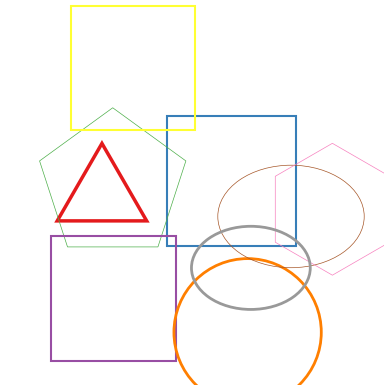[{"shape": "triangle", "thickness": 2.5, "radius": 0.67, "center": [0.265, 0.493]}, {"shape": "square", "thickness": 1.5, "radius": 0.84, "center": [0.601, 0.529]}, {"shape": "pentagon", "thickness": 0.5, "radius": 1.0, "center": [0.293, 0.52]}, {"shape": "square", "thickness": 1.5, "radius": 0.82, "center": [0.295, 0.225]}, {"shape": "circle", "thickness": 2, "radius": 0.96, "center": [0.643, 0.137]}, {"shape": "square", "thickness": 1.5, "radius": 0.8, "center": [0.345, 0.824]}, {"shape": "oval", "thickness": 0.5, "radius": 0.95, "center": [0.756, 0.438]}, {"shape": "hexagon", "thickness": 0.5, "radius": 0.86, "center": [0.863, 0.456]}, {"shape": "oval", "thickness": 2, "radius": 0.77, "center": [0.652, 0.304]}]